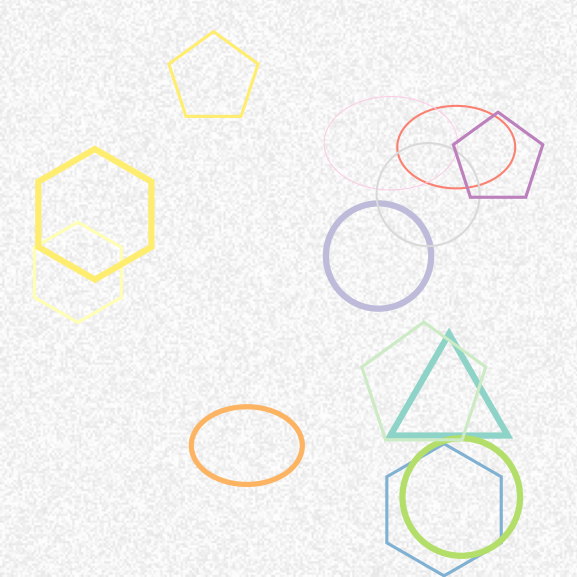[{"shape": "triangle", "thickness": 3, "radius": 0.59, "center": [0.778, 0.304]}, {"shape": "hexagon", "thickness": 1.5, "radius": 0.43, "center": [0.135, 0.528]}, {"shape": "circle", "thickness": 3, "radius": 0.46, "center": [0.656, 0.556]}, {"shape": "oval", "thickness": 1, "radius": 0.51, "center": [0.79, 0.744]}, {"shape": "hexagon", "thickness": 1.5, "radius": 0.57, "center": [0.769, 0.116]}, {"shape": "oval", "thickness": 2.5, "radius": 0.48, "center": [0.427, 0.228]}, {"shape": "circle", "thickness": 3, "radius": 0.51, "center": [0.799, 0.139]}, {"shape": "oval", "thickness": 0.5, "radius": 0.58, "center": [0.677, 0.751]}, {"shape": "circle", "thickness": 1, "radius": 0.45, "center": [0.741, 0.662]}, {"shape": "pentagon", "thickness": 1.5, "radius": 0.41, "center": [0.862, 0.723]}, {"shape": "pentagon", "thickness": 1.5, "radius": 0.56, "center": [0.734, 0.329]}, {"shape": "hexagon", "thickness": 3, "radius": 0.57, "center": [0.164, 0.628]}, {"shape": "pentagon", "thickness": 1.5, "radius": 0.41, "center": [0.37, 0.863]}]